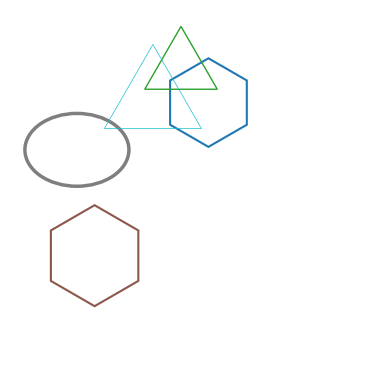[{"shape": "hexagon", "thickness": 1.5, "radius": 0.58, "center": [0.541, 0.734]}, {"shape": "triangle", "thickness": 1, "radius": 0.54, "center": [0.47, 0.823]}, {"shape": "hexagon", "thickness": 1.5, "radius": 0.66, "center": [0.246, 0.336]}, {"shape": "oval", "thickness": 2.5, "radius": 0.68, "center": [0.2, 0.611]}, {"shape": "triangle", "thickness": 0.5, "radius": 0.73, "center": [0.397, 0.739]}]